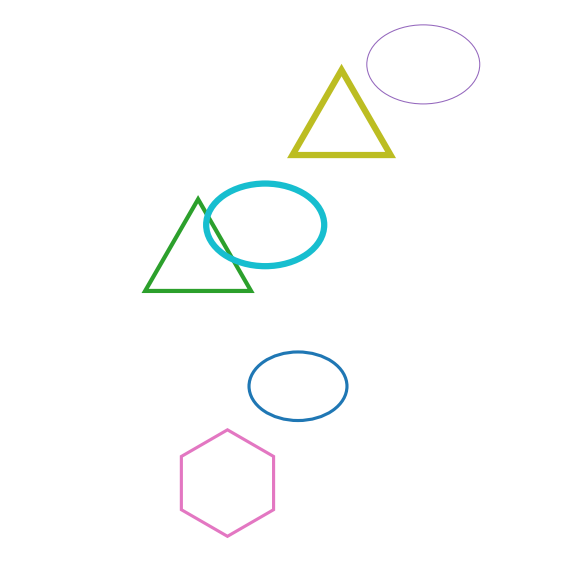[{"shape": "oval", "thickness": 1.5, "radius": 0.42, "center": [0.516, 0.33]}, {"shape": "triangle", "thickness": 2, "radius": 0.53, "center": [0.343, 0.548]}, {"shape": "oval", "thickness": 0.5, "radius": 0.49, "center": [0.733, 0.888]}, {"shape": "hexagon", "thickness": 1.5, "radius": 0.46, "center": [0.394, 0.163]}, {"shape": "triangle", "thickness": 3, "radius": 0.49, "center": [0.591, 0.78]}, {"shape": "oval", "thickness": 3, "radius": 0.51, "center": [0.459, 0.61]}]